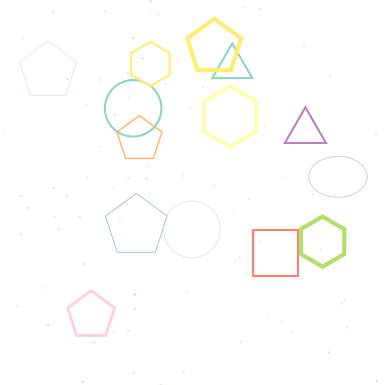[{"shape": "circle", "thickness": 1.5, "radius": 0.37, "center": [0.346, 0.719]}, {"shape": "triangle", "thickness": 1.5, "radius": 0.3, "center": [0.603, 0.827]}, {"shape": "hexagon", "thickness": 3, "radius": 0.39, "center": [0.598, 0.697]}, {"shape": "oval", "thickness": 0.5, "radius": 0.38, "center": [0.878, 0.541]}, {"shape": "square", "thickness": 1.5, "radius": 0.3, "center": [0.716, 0.343]}, {"shape": "pentagon", "thickness": 0.5, "radius": 0.42, "center": [0.354, 0.413]}, {"shape": "pentagon", "thickness": 1, "radius": 0.31, "center": [0.362, 0.638]}, {"shape": "hexagon", "thickness": 3, "radius": 0.33, "center": [0.838, 0.372]}, {"shape": "pentagon", "thickness": 2, "radius": 0.32, "center": [0.237, 0.181]}, {"shape": "circle", "thickness": 0.5, "radius": 0.37, "center": [0.498, 0.404]}, {"shape": "triangle", "thickness": 1.5, "radius": 0.31, "center": [0.793, 0.66]}, {"shape": "pentagon", "thickness": 0.5, "radius": 0.39, "center": [0.125, 0.815]}, {"shape": "pentagon", "thickness": 3, "radius": 0.37, "center": [0.557, 0.877]}, {"shape": "hexagon", "thickness": 1.5, "radius": 0.29, "center": [0.391, 0.834]}]